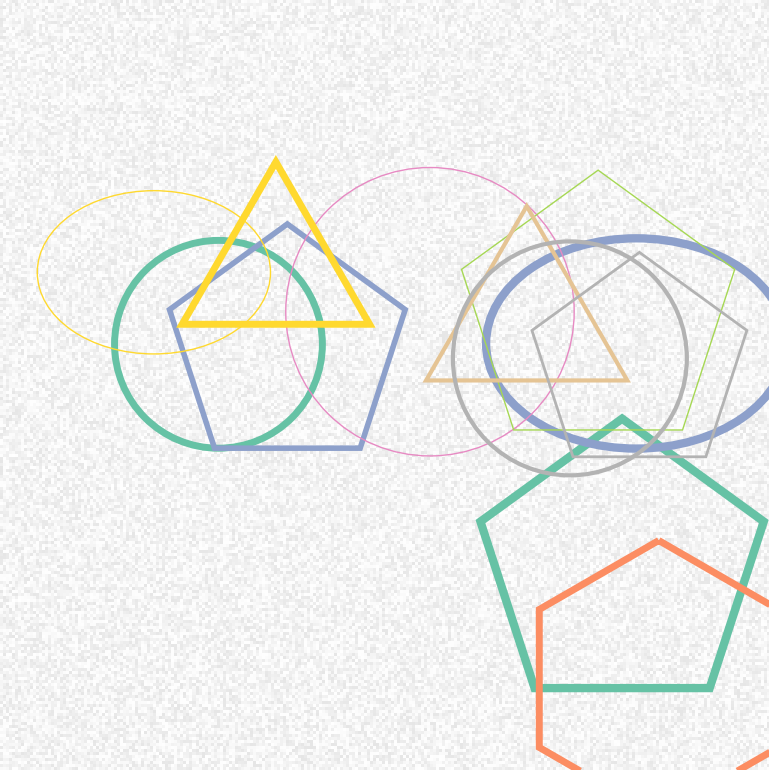[{"shape": "pentagon", "thickness": 3, "radius": 0.97, "center": [0.808, 0.263]}, {"shape": "circle", "thickness": 2.5, "radius": 0.67, "center": [0.284, 0.553]}, {"shape": "hexagon", "thickness": 2.5, "radius": 0.9, "center": [0.856, 0.119]}, {"shape": "pentagon", "thickness": 2, "radius": 0.8, "center": [0.373, 0.548]}, {"shape": "oval", "thickness": 3, "radius": 0.98, "center": [0.826, 0.554]}, {"shape": "circle", "thickness": 0.5, "radius": 0.94, "center": [0.558, 0.595]}, {"shape": "pentagon", "thickness": 0.5, "radius": 0.93, "center": [0.777, 0.592]}, {"shape": "oval", "thickness": 0.5, "radius": 0.76, "center": [0.2, 0.646]}, {"shape": "triangle", "thickness": 2.5, "radius": 0.7, "center": [0.358, 0.649]}, {"shape": "triangle", "thickness": 1.5, "radius": 0.75, "center": [0.684, 0.581]}, {"shape": "circle", "thickness": 1.5, "radius": 0.76, "center": [0.74, 0.535]}, {"shape": "pentagon", "thickness": 1, "radius": 0.73, "center": [0.83, 0.525]}]